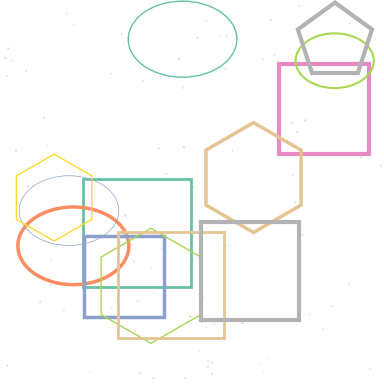[{"shape": "oval", "thickness": 1, "radius": 0.71, "center": [0.474, 0.898]}, {"shape": "square", "thickness": 2, "radius": 0.7, "center": [0.356, 0.395]}, {"shape": "oval", "thickness": 2.5, "radius": 0.72, "center": [0.191, 0.362]}, {"shape": "oval", "thickness": 0.5, "radius": 0.65, "center": [0.179, 0.453]}, {"shape": "square", "thickness": 2.5, "radius": 0.52, "center": [0.322, 0.282]}, {"shape": "square", "thickness": 3, "radius": 0.58, "center": [0.842, 0.717]}, {"shape": "hexagon", "thickness": 1, "radius": 0.75, "center": [0.392, 0.258]}, {"shape": "oval", "thickness": 1.5, "radius": 0.51, "center": [0.869, 0.842]}, {"shape": "hexagon", "thickness": 1, "radius": 0.56, "center": [0.141, 0.487]}, {"shape": "square", "thickness": 2, "radius": 0.69, "center": [0.444, 0.261]}, {"shape": "hexagon", "thickness": 2.5, "radius": 0.71, "center": [0.658, 0.539]}, {"shape": "square", "thickness": 3, "radius": 0.64, "center": [0.648, 0.296]}, {"shape": "pentagon", "thickness": 3, "radius": 0.51, "center": [0.87, 0.892]}]